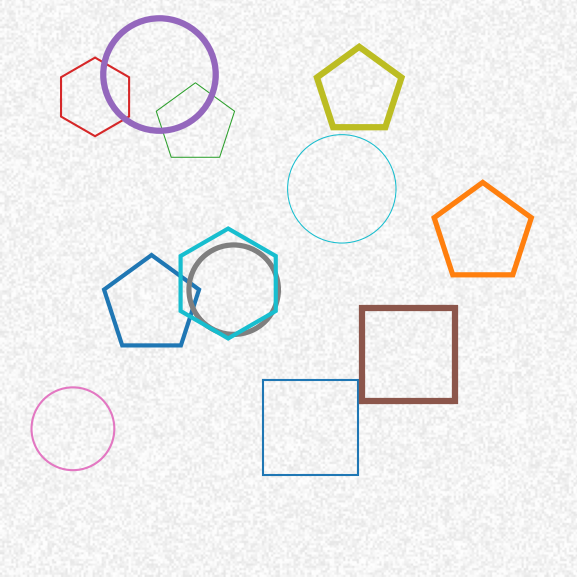[{"shape": "square", "thickness": 1, "radius": 0.41, "center": [0.538, 0.259]}, {"shape": "pentagon", "thickness": 2, "radius": 0.43, "center": [0.262, 0.471]}, {"shape": "pentagon", "thickness": 2.5, "radius": 0.44, "center": [0.836, 0.595]}, {"shape": "pentagon", "thickness": 0.5, "radius": 0.36, "center": [0.338, 0.784]}, {"shape": "hexagon", "thickness": 1, "radius": 0.34, "center": [0.165, 0.831]}, {"shape": "circle", "thickness": 3, "radius": 0.49, "center": [0.276, 0.87]}, {"shape": "square", "thickness": 3, "radius": 0.4, "center": [0.707, 0.385]}, {"shape": "circle", "thickness": 1, "radius": 0.36, "center": [0.126, 0.257]}, {"shape": "circle", "thickness": 2.5, "radius": 0.39, "center": [0.405, 0.498]}, {"shape": "pentagon", "thickness": 3, "radius": 0.38, "center": [0.622, 0.841]}, {"shape": "hexagon", "thickness": 2, "radius": 0.48, "center": [0.395, 0.508]}, {"shape": "circle", "thickness": 0.5, "radius": 0.47, "center": [0.592, 0.672]}]